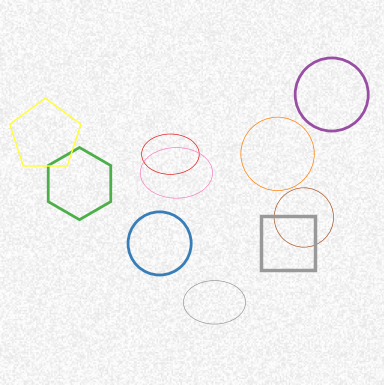[{"shape": "oval", "thickness": 0.5, "radius": 0.37, "center": [0.443, 0.599]}, {"shape": "circle", "thickness": 2, "radius": 0.41, "center": [0.415, 0.368]}, {"shape": "hexagon", "thickness": 2, "radius": 0.47, "center": [0.206, 0.523]}, {"shape": "circle", "thickness": 2, "radius": 0.47, "center": [0.862, 0.755]}, {"shape": "circle", "thickness": 0.5, "radius": 0.48, "center": [0.721, 0.6]}, {"shape": "pentagon", "thickness": 1, "radius": 0.49, "center": [0.118, 0.647]}, {"shape": "circle", "thickness": 0.5, "radius": 0.39, "center": [0.789, 0.435]}, {"shape": "oval", "thickness": 0.5, "radius": 0.47, "center": [0.458, 0.551]}, {"shape": "oval", "thickness": 0.5, "radius": 0.4, "center": [0.557, 0.215]}, {"shape": "square", "thickness": 2.5, "radius": 0.35, "center": [0.748, 0.37]}]